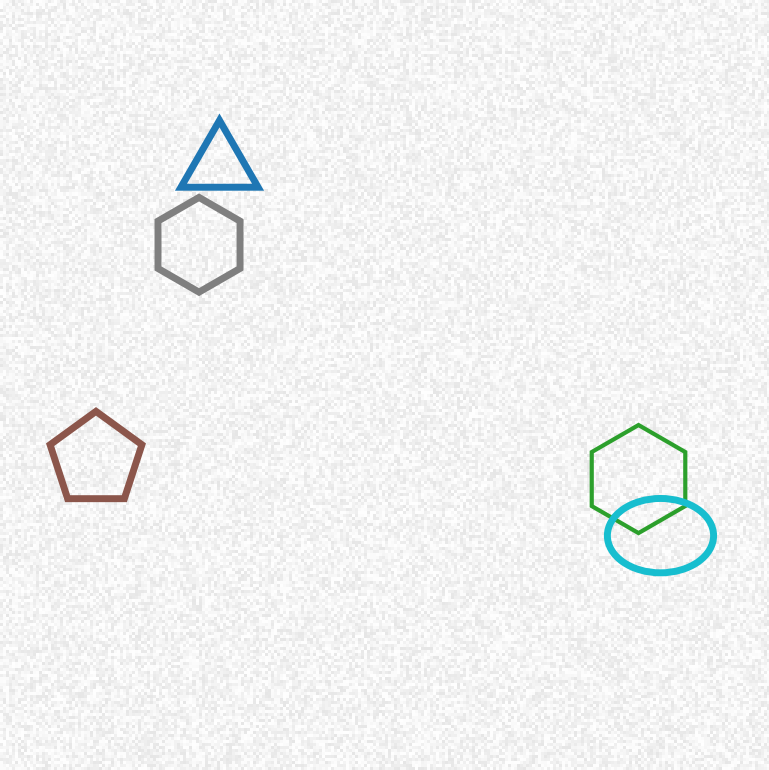[{"shape": "triangle", "thickness": 2.5, "radius": 0.29, "center": [0.285, 0.786]}, {"shape": "hexagon", "thickness": 1.5, "radius": 0.35, "center": [0.829, 0.378]}, {"shape": "pentagon", "thickness": 2.5, "radius": 0.31, "center": [0.125, 0.403]}, {"shape": "hexagon", "thickness": 2.5, "radius": 0.31, "center": [0.258, 0.682]}, {"shape": "oval", "thickness": 2.5, "radius": 0.34, "center": [0.858, 0.304]}]